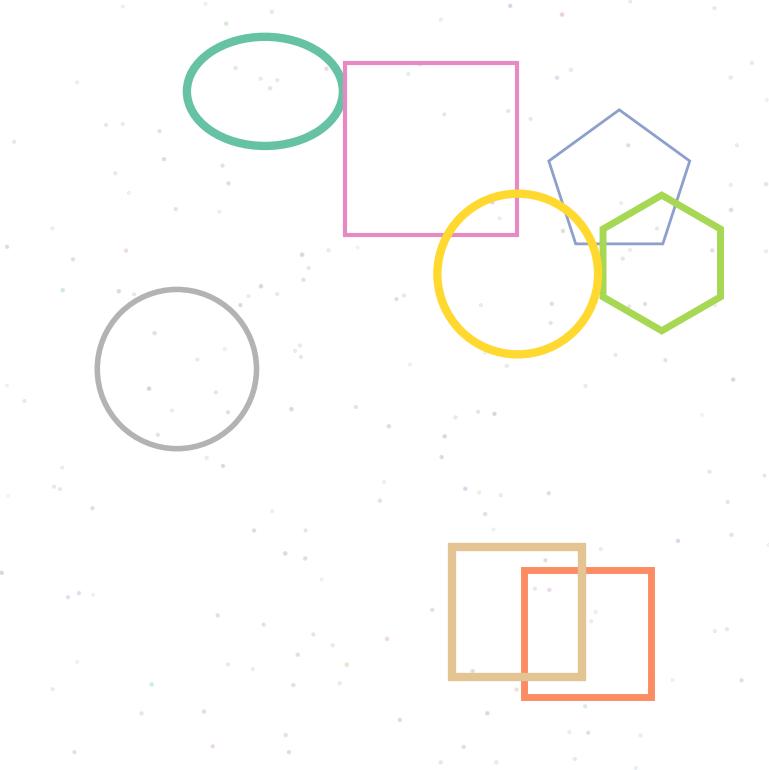[{"shape": "oval", "thickness": 3, "radius": 0.51, "center": [0.344, 0.881]}, {"shape": "square", "thickness": 2.5, "radius": 0.41, "center": [0.763, 0.177]}, {"shape": "pentagon", "thickness": 1, "radius": 0.48, "center": [0.804, 0.761]}, {"shape": "square", "thickness": 1.5, "radius": 0.56, "center": [0.559, 0.807]}, {"shape": "hexagon", "thickness": 2.5, "radius": 0.44, "center": [0.859, 0.658]}, {"shape": "circle", "thickness": 3, "radius": 0.52, "center": [0.672, 0.644]}, {"shape": "square", "thickness": 3, "radius": 0.42, "center": [0.672, 0.205]}, {"shape": "circle", "thickness": 2, "radius": 0.52, "center": [0.23, 0.521]}]